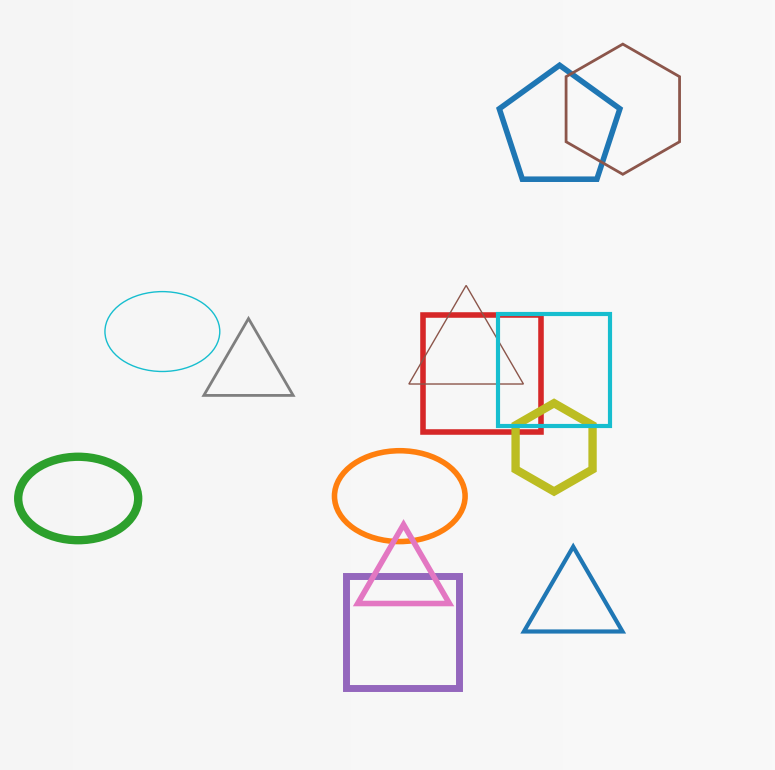[{"shape": "triangle", "thickness": 1.5, "radius": 0.37, "center": [0.74, 0.217]}, {"shape": "pentagon", "thickness": 2, "radius": 0.41, "center": [0.722, 0.833]}, {"shape": "oval", "thickness": 2, "radius": 0.42, "center": [0.516, 0.356]}, {"shape": "oval", "thickness": 3, "radius": 0.39, "center": [0.101, 0.353]}, {"shape": "square", "thickness": 2, "radius": 0.38, "center": [0.622, 0.515]}, {"shape": "square", "thickness": 2.5, "radius": 0.37, "center": [0.519, 0.179]}, {"shape": "triangle", "thickness": 0.5, "radius": 0.43, "center": [0.601, 0.544]}, {"shape": "hexagon", "thickness": 1, "radius": 0.42, "center": [0.804, 0.858]}, {"shape": "triangle", "thickness": 2, "radius": 0.34, "center": [0.521, 0.25]}, {"shape": "triangle", "thickness": 1, "radius": 0.33, "center": [0.321, 0.52]}, {"shape": "hexagon", "thickness": 3, "radius": 0.29, "center": [0.715, 0.419]}, {"shape": "square", "thickness": 1.5, "radius": 0.36, "center": [0.715, 0.519]}, {"shape": "oval", "thickness": 0.5, "radius": 0.37, "center": [0.21, 0.569]}]